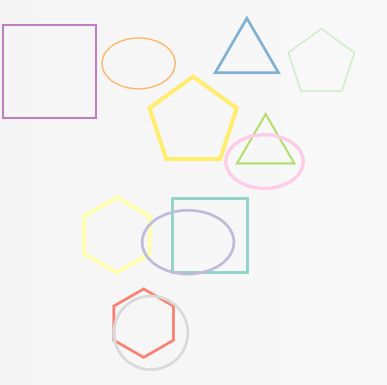[{"shape": "square", "thickness": 2, "radius": 0.48, "center": [0.541, 0.389]}, {"shape": "hexagon", "thickness": 3, "radius": 0.49, "center": [0.301, 0.39]}, {"shape": "oval", "thickness": 2, "radius": 0.59, "center": [0.485, 0.371]}, {"shape": "hexagon", "thickness": 2, "radius": 0.44, "center": [0.371, 0.161]}, {"shape": "triangle", "thickness": 2, "radius": 0.47, "center": [0.637, 0.858]}, {"shape": "oval", "thickness": 1, "radius": 0.47, "center": [0.358, 0.835]}, {"shape": "triangle", "thickness": 1.5, "radius": 0.43, "center": [0.686, 0.618]}, {"shape": "oval", "thickness": 2.5, "radius": 0.5, "center": [0.683, 0.58]}, {"shape": "circle", "thickness": 2, "radius": 0.48, "center": [0.389, 0.136]}, {"shape": "square", "thickness": 1.5, "radius": 0.6, "center": [0.127, 0.814]}, {"shape": "pentagon", "thickness": 1, "radius": 0.45, "center": [0.829, 0.836]}, {"shape": "pentagon", "thickness": 3, "radius": 0.59, "center": [0.498, 0.683]}]